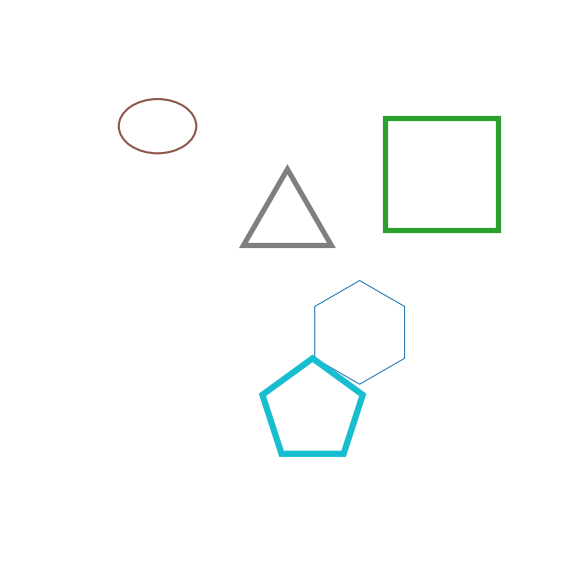[{"shape": "hexagon", "thickness": 0.5, "radius": 0.45, "center": [0.623, 0.424]}, {"shape": "square", "thickness": 2.5, "radius": 0.49, "center": [0.765, 0.698]}, {"shape": "oval", "thickness": 1, "radius": 0.34, "center": [0.273, 0.781]}, {"shape": "triangle", "thickness": 2.5, "radius": 0.44, "center": [0.498, 0.618]}, {"shape": "pentagon", "thickness": 3, "radius": 0.46, "center": [0.541, 0.287]}]